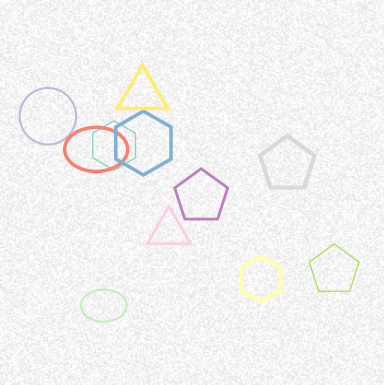[{"shape": "hexagon", "thickness": 1, "radius": 0.32, "center": [0.296, 0.622]}, {"shape": "hexagon", "thickness": 3, "radius": 0.29, "center": [0.678, 0.275]}, {"shape": "circle", "thickness": 1.5, "radius": 0.37, "center": [0.125, 0.698]}, {"shape": "oval", "thickness": 2.5, "radius": 0.41, "center": [0.25, 0.612]}, {"shape": "hexagon", "thickness": 2.5, "radius": 0.41, "center": [0.372, 0.628]}, {"shape": "pentagon", "thickness": 1, "radius": 0.34, "center": [0.868, 0.298]}, {"shape": "triangle", "thickness": 2, "radius": 0.32, "center": [0.439, 0.4]}, {"shape": "pentagon", "thickness": 3, "radius": 0.37, "center": [0.746, 0.573]}, {"shape": "pentagon", "thickness": 2, "radius": 0.36, "center": [0.523, 0.489]}, {"shape": "oval", "thickness": 1.5, "radius": 0.3, "center": [0.27, 0.206]}, {"shape": "triangle", "thickness": 2.5, "radius": 0.38, "center": [0.37, 0.756]}]